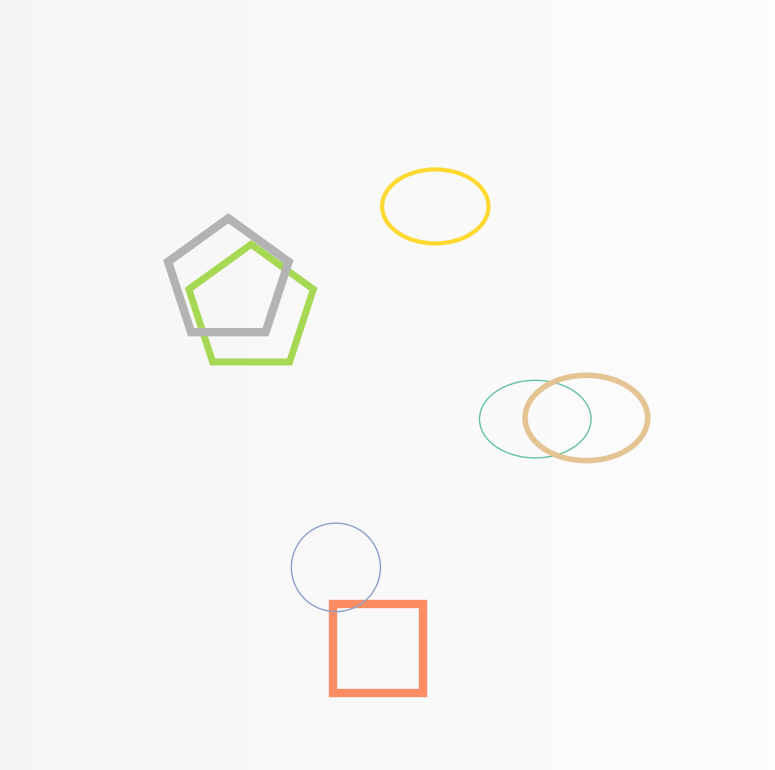[{"shape": "oval", "thickness": 0.5, "radius": 0.36, "center": [0.691, 0.456]}, {"shape": "square", "thickness": 3, "radius": 0.29, "center": [0.487, 0.157]}, {"shape": "circle", "thickness": 0.5, "radius": 0.29, "center": [0.433, 0.263]}, {"shape": "pentagon", "thickness": 2.5, "radius": 0.42, "center": [0.324, 0.598]}, {"shape": "oval", "thickness": 1.5, "radius": 0.34, "center": [0.562, 0.732]}, {"shape": "oval", "thickness": 2, "radius": 0.4, "center": [0.757, 0.457]}, {"shape": "pentagon", "thickness": 3, "radius": 0.41, "center": [0.295, 0.635]}]